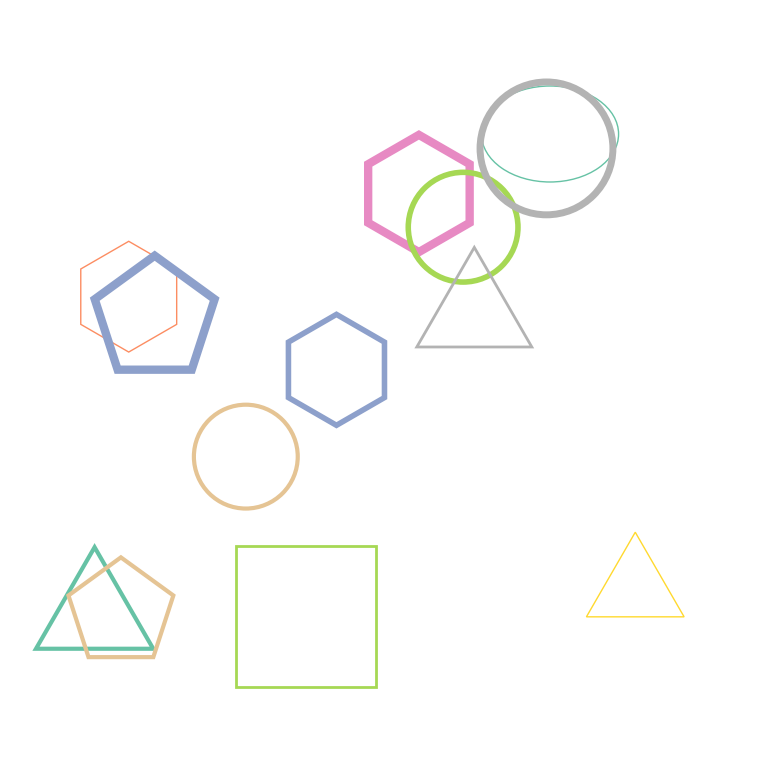[{"shape": "triangle", "thickness": 1.5, "radius": 0.44, "center": [0.123, 0.201]}, {"shape": "oval", "thickness": 0.5, "radius": 0.45, "center": [0.714, 0.826]}, {"shape": "hexagon", "thickness": 0.5, "radius": 0.36, "center": [0.167, 0.615]}, {"shape": "pentagon", "thickness": 3, "radius": 0.41, "center": [0.201, 0.586]}, {"shape": "hexagon", "thickness": 2, "radius": 0.36, "center": [0.437, 0.52]}, {"shape": "hexagon", "thickness": 3, "radius": 0.38, "center": [0.544, 0.749]}, {"shape": "circle", "thickness": 2, "radius": 0.36, "center": [0.601, 0.705]}, {"shape": "square", "thickness": 1, "radius": 0.46, "center": [0.397, 0.199]}, {"shape": "triangle", "thickness": 0.5, "radius": 0.37, "center": [0.825, 0.236]}, {"shape": "pentagon", "thickness": 1.5, "radius": 0.36, "center": [0.157, 0.205]}, {"shape": "circle", "thickness": 1.5, "radius": 0.34, "center": [0.319, 0.407]}, {"shape": "circle", "thickness": 2.5, "radius": 0.43, "center": [0.71, 0.807]}, {"shape": "triangle", "thickness": 1, "radius": 0.43, "center": [0.616, 0.592]}]